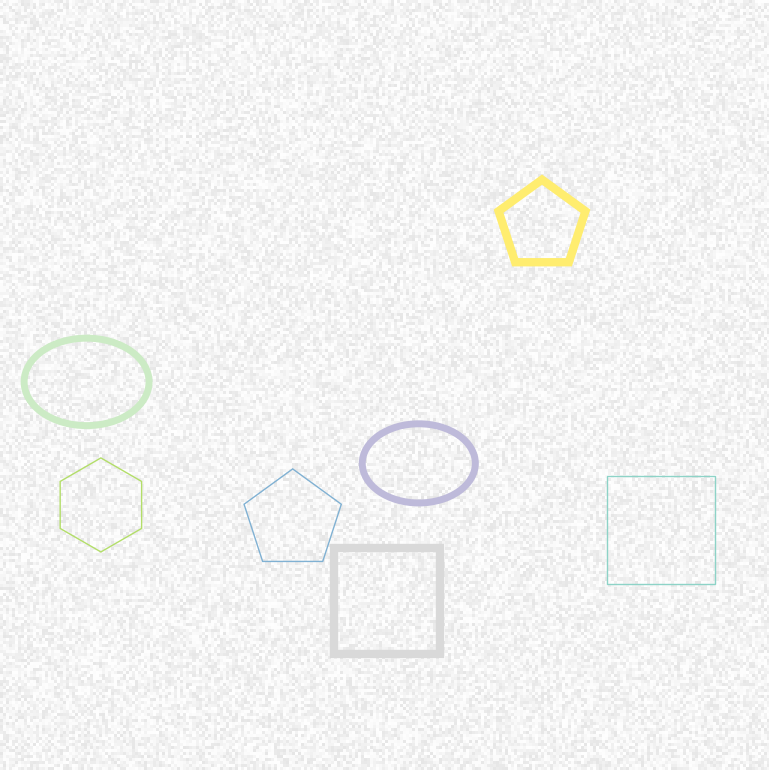[{"shape": "square", "thickness": 0.5, "radius": 0.35, "center": [0.859, 0.311]}, {"shape": "oval", "thickness": 2.5, "radius": 0.37, "center": [0.544, 0.398]}, {"shape": "pentagon", "thickness": 0.5, "radius": 0.33, "center": [0.38, 0.325]}, {"shape": "hexagon", "thickness": 0.5, "radius": 0.31, "center": [0.131, 0.344]}, {"shape": "square", "thickness": 3, "radius": 0.34, "center": [0.503, 0.219]}, {"shape": "oval", "thickness": 2.5, "radius": 0.41, "center": [0.112, 0.504]}, {"shape": "pentagon", "thickness": 3, "radius": 0.3, "center": [0.704, 0.707]}]